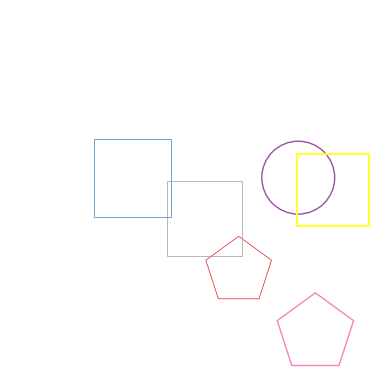[{"shape": "pentagon", "thickness": 0.5, "radius": 0.45, "center": [0.62, 0.296]}, {"shape": "square", "thickness": 0.5, "radius": 0.5, "center": [0.344, 0.538]}, {"shape": "circle", "thickness": 1, "radius": 0.47, "center": [0.775, 0.539]}, {"shape": "square", "thickness": 1.5, "radius": 0.47, "center": [0.865, 0.507]}, {"shape": "pentagon", "thickness": 1, "radius": 0.52, "center": [0.819, 0.135]}, {"shape": "square", "thickness": 0.5, "radius": 0.49, "center": [0.531, 0.433]}]